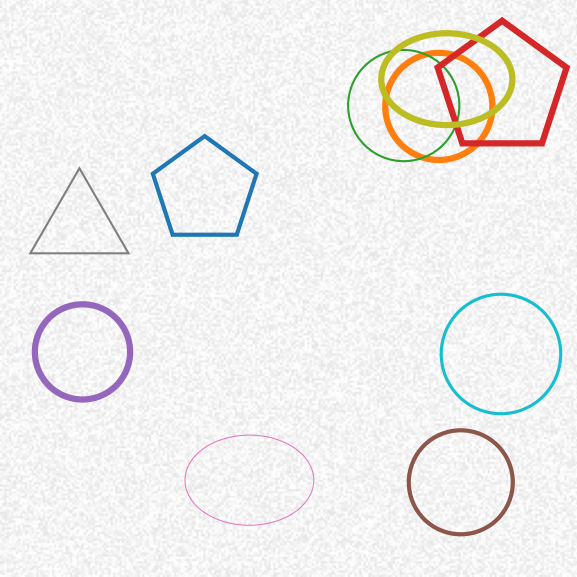[{"shape": "pentagon", "thickness": 2, "radius": 0.47, "center": [0.354, 0.669]}, {"shape": "circle", "thickness": 3, "radius": 0.46, "center": [0.76, 0.815]}, {"shape": "circle", "thickness": 1, "radius": 0.48, "center": [0.699, 0.816]}, {"shape": "pentagon", "thickness": 3, "radius": 0.59, "center": [0.87, 0.846]}, {"shape": "circle", "thickness": 3, "radius": 0.41, "center": [0.143, 0.39]}, {"shape": "circle", "thickness": 2, "radius": 0.45, "center": [0.798, 0.164]}, {"shape": "oval", "thickness": 0.5, "radius": 0.56, "center": [0.432, 0.168]}, {"shape": "triangle", "thickness": 1, "radius": 0.49, "center": [0.138, 0.61]}, {"shape": "oval", "thickness": 3, "radius": 0.57, "center": [0.774, 0.862]}, {"shape": "circle", "thickness": 1.5, "radius": 0.52, "center": [0.867, 0.386]}]